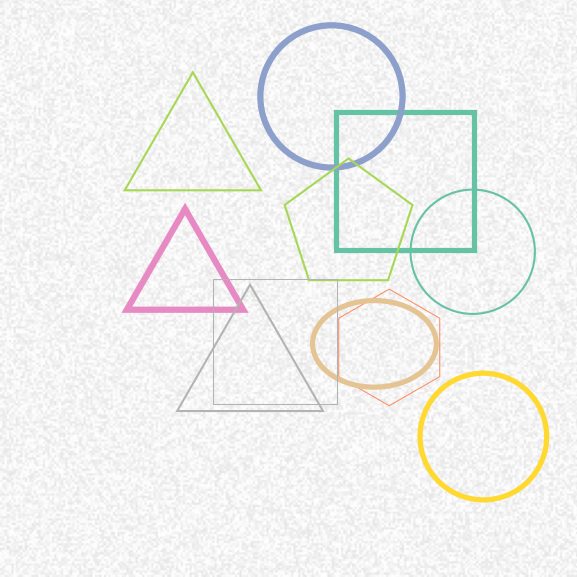[{"shape": "circle", "thickness": 1, "radius": 0.54, "center": [0.819, 0.563]}, {"shape": "square", "thickness": 2.5, "radius": 0.6, "center": [0.701, 0.685]}, {"shape": "hexagon", "thickness": 0.5, "radius": 0.5, "center": [0.674, 0.398]}, {"shape": "circle", "thickness": 3, "radius": 0.62, "center": [0.574, 0.832]}, {"shape": "triangle", "thickness": 3, "radius": 0.58, "center": [0.32, 0.521]}, {"shape": "triangle", "thickness": 1, "radius": 0.68, "center": [0.334, 0.738]}, {"shape": "pentagon", "thickness": 1, "radius": 0.58, "center": [0.604, 0.608]}, {"shape": "circle", "thickness": 2.5, "radius": 0.55, "center": [0.837, 0.243]}, {"shape": "oval", "thickness": 2.5, "radius": 0.54, "center": [0.648, 0.404]}, {"shape": "triangle", "thickness": 1, "radius": 0.73, "center": [0.433, 0.36]}, {"shape": "square", "thickness": 0.5, "radius": 0.54, "center": [0.476, 0.408]}]